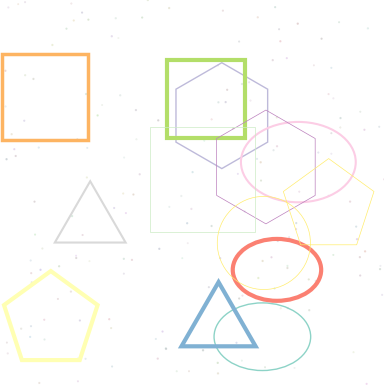[{"shape": "oval", "thickness": 1, "radius": 0.63, "center": [0.681, 0.125]}, {"shape": "pentagon", "thickness": 3, "radius": 0.64, "center": [0.132, 0.168]}, {"shape": "hexagon", "thickness": 1, "radius": 0.69, "center": [0.576, 0.7]}, {"shape": "oval", "thickness": 3, "radius": 0.57, "center": [0.719, 0.299]}, {"shape": "triangle", "thickness": 3, "radius": 0.56, "center": [0.568, 0.156]}, {"shape": "square", "thickness": 2.5, "radius": 0.56, "center": [0.116, 0.748]}, {"shape": "square", "thickness": 3, "radius": 0.51, "center": [0.534, 0.742]}, {"shape": "oval", "thickness": 1.5, "radius": 0.75, "center": [0.775, 0.579]}, {"shape": "triangle", "thickness": 1.5, "radius": 0.53, "center": [0.234, 0.423]}, {"shape": "hexagon", "thickness": 0.5, "radius": 0.74, "center": [0.691, 0.566]}, {"shape": "square", "thickness": 0.5, "radius": 0.68, "center": [0.526, 0.533]}, {"shape": "circle", "thickness": 0.5, "radius": 0.6, "center": [0.685, 0.369]}, {"shape": "pentagon", "thickness": 0.5, "radius": 0.62, "center": [0.854, 0.464]}]